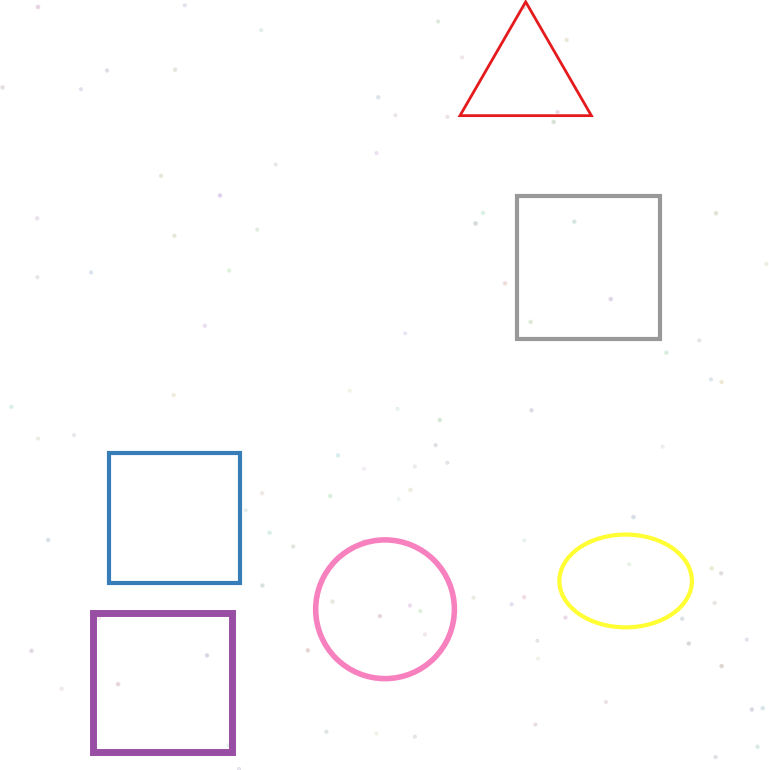[{"shape": "triangle", "thickness": 1, "radius": 0.49, "center": [0.683, 0.899]}, {"shape": "square", "thickness": 1.5, "radius": 0.43, "center": [0.227, 0.327]}, {"shape": "square", "thickness": 2.5, "radius": 0.45, "center": [0.211, 0.113]}, {"shape": "oval", "thickness": 1.5, "radius": 0.43, "center": [0.813, 0.246]}, {"shape": "circle", "thickness": 2, "radius": 0.45, "center": [0.5, 0.209]}, {"shape": "square", "thickness": 1.5, "radius": 0.46, "center": [0.764, 0.653]}]